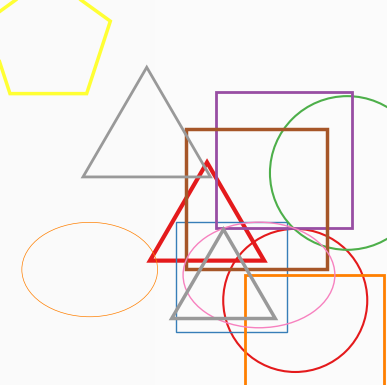[{"shape": "triangle", "thickness": 3, "radius": 0.85, "center": [0.534, 0.408]}, {"shape": "circle", "thickness": 1.5, "radius": 0.93, "center": [0.762, 0.22]}, {"shape": "square", "thickness": 1, "radius": 0.71, "center": [0.598, 0.282]}, {"shape": "circle", "thickness": 1.5, "radius": 1.0, "center": [0.896, 0.551]}, {"shape": "square", "thickness": 2, "radius": 0.88, "center": [0.733, 0.585]}, {"shape": "oval", "thickness": 0.5, "radius": 0.88, "center": [0.232, 0.3]}, {"shape": "square", "thickness": 2, "radius": 0.9, "center": [0.812, 0.107]}, {"shape": "pentagon", "thickness": 2.5, "radius": 0.84, "center": [0.125, 0.893]}, {"shape": "square", "thickness": 2.5, "radius": 0.91, "center": [0.663, 0.484]}, {"shape": "oval", "thickness": 1, "radius": 0.98, "center": [0.668, 0.286]}, {"shape": "triangle", "thickness": 2, "radius": 0.95, "center": [0.379, 0.635]}, {"shape": "triangle", "thickness": 2.5, "radius": 0.77, "center": [0.577, 0.25]}]